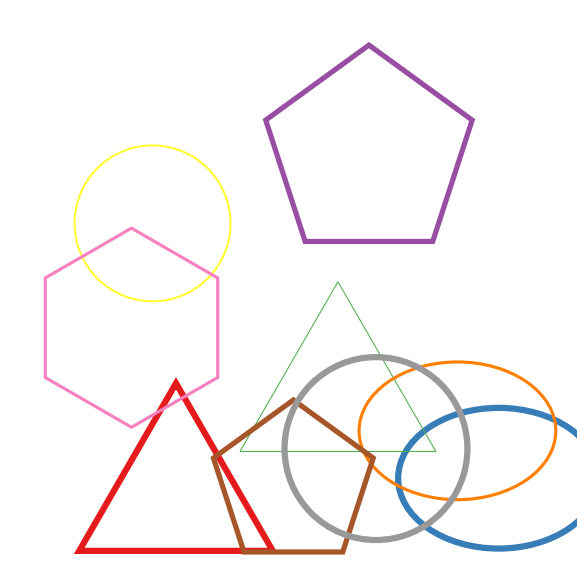[{"shape": "triangle", "thickness": 3, "radius": 0.97, "center": [0.305, 0.142]}, {"shape": "oval", "thickness": 3, "radius": 0.87, "center": [0.863, 0.171]}, {"shape": "triangle", "thickness": 0.5, "radius": 0.98, "center": [0.585, 0.315]}, {"shape": "pentagon", "thickness": 2.5, "radius": 0.94, "center": [0.639, 0.733]}, {"shape": "oval", "thickness": 1.5, "radius": 0.85, "center": [0.792, 0.253]}, {"shape": "circle", "thickness": 1, "radius": 0.67, "center": [0.264, 0.612]}, {"shape": "pentagon", "thickness": 2.5, "radius": 0.73, "center": [0.508, 0.161]}, {"shape": "hexagon", "thickness": 1.5, "radius": 0.86, "center": [0.228, 0.432]}, {"shape": "circle", "thickness": 3, "radius": 0.79, "center": [0.651, 0.222]}]